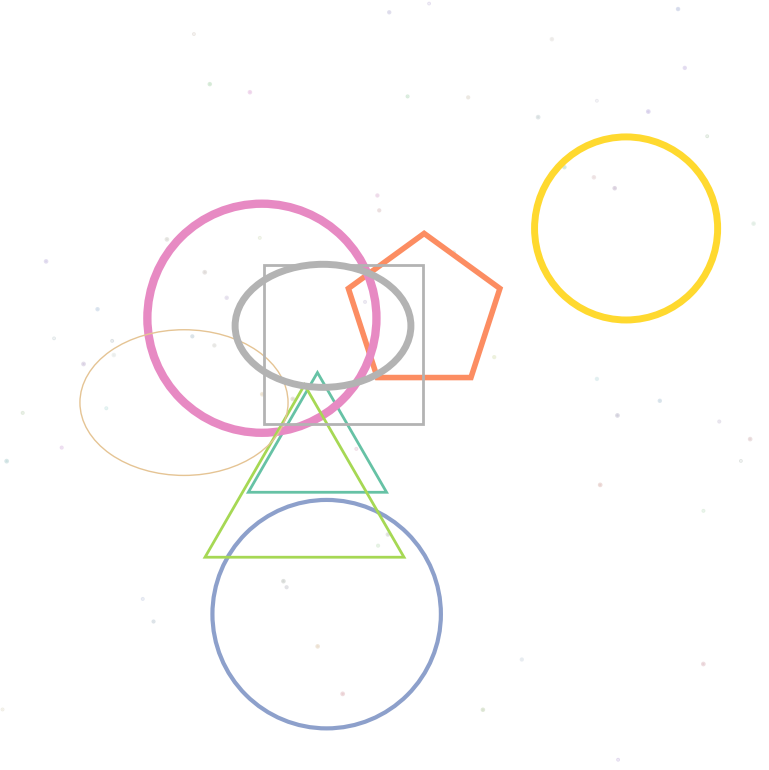[{"shape": "triangle", "thickness": 1, "radius": 0.52, "center": [0.412, 0.413]}, {"shape": "pentagon", "thickness": 2, "radius": 0.52, "center": [0.551, 0.593]}, {"shape": "circle", "thickness": 1.5, "radius": 0.74, "center": [0.424, 0.202]}, {"shape": "circle", "thickness": 3, "radius": 0.74, "center": [0.34, 0.587]}, {"shape": "triangle", "thickness": 1, "radius": 0.75, "center": [0.395, 0.351]}, {"shape": "circle", "thickness": 2.5, "radius": 0.59, "center": [0.813, 0.703]}, {"shape": "oval", "thickness": 0.5, "radius": 0.68, "center": [0.239, 0.477]}, {"shape": "oval", "thickness": 2.5, "radius": 0.57, "center": [0.419, 0.577]}, {"shape": "square", "thickness": 1, "radius": 0.52, "center": [0.446, 0.552]}]